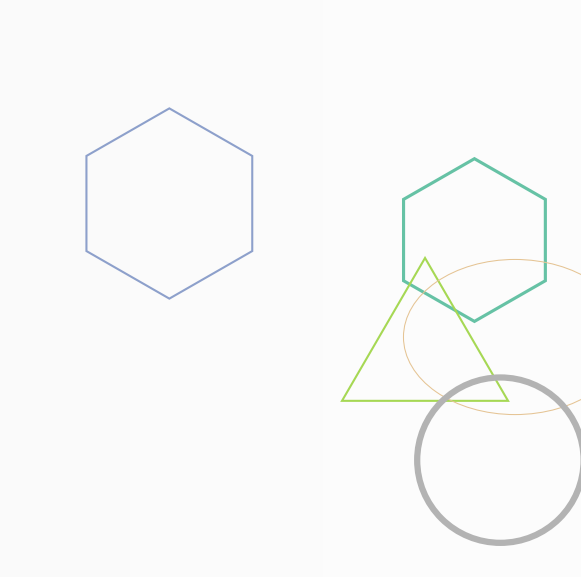[{"shape": "hexagon", "thickness": 1.5, "radius": 0.7, "center": [0.816, 0.583]}, {"shape": "hexagon", "thickness": 1, "radius": 0.82, "center": [0.291, 0.647]}, {"shape": "triangle", "thickness": 1, "radius": 0.82, "center": [0.731, 0.388]}, {"shape": "oval", "thickness": 0.5, "radius": 0.96, "center": [0.886, 0.416]}, {"shape": "circle", "thickness": 3, "radius": 0.72, "center": [0.861, 0.202]}]